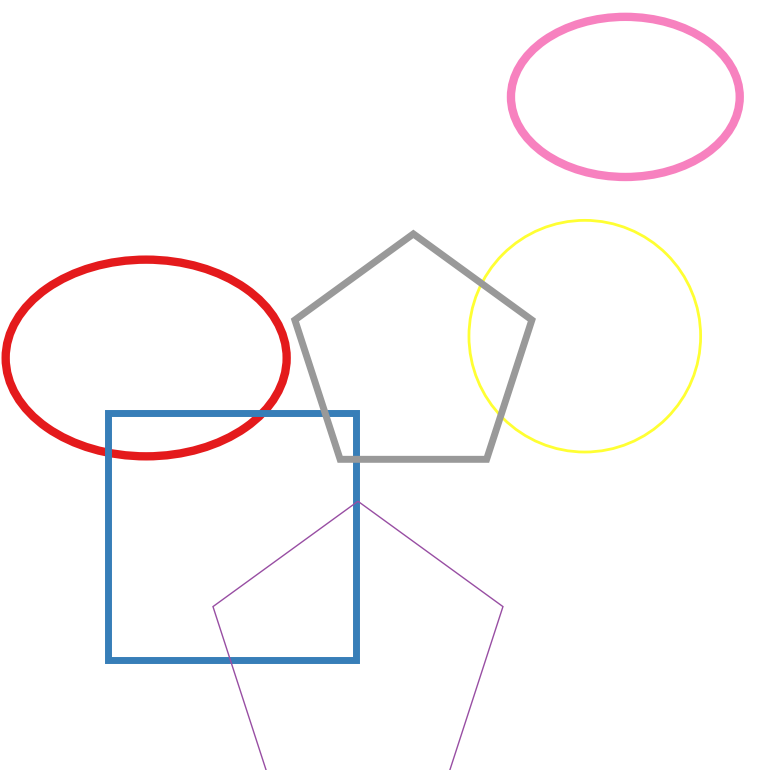[{"shape": "oval", "thickness": 3, "radius": 0.91, "center": [0.19, 0.535]}, {"shape": "square", "thickness": 2.5, "radius": 0.8, "center": [0.301, 0.303]}, {"shape": "pentagon", "thickness": 0.5, "radius": 0.99, "center": [0.465, 0.151]}, {"shape": "circle", "thickness": 1, "radius": 0.75, "center": [0.759, 0.563]}, {"shape": "oval", "thickness": 3, "radius": 0.74, "center": [0.812, 0.874]}, {"shape": "pentagon", "thickness": 2.5, "radius": 0.81, "center": [0.537, 0.534]}]